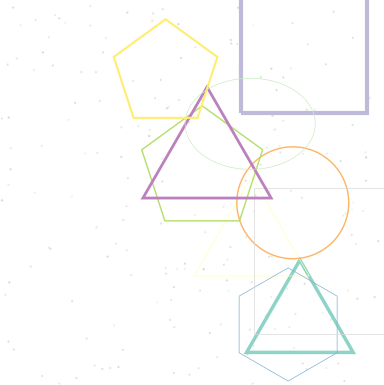[{"shape": "triangle", "thickness": 2.5, "radius": 0.8, "center": [0.779, 0.165]}, {"shape": "triangle", "thickness": 0.5, "radius": 0.86, "center": [0.654, 0.369]}, {"shape": "square", "thickness": 3, "radius": 0.82, "center": [0.79, 0.87]}, {"shape": "hexagon", "thickness": 0.5, "radius": 0.73, "center": [0.748, 0.157]}, {"shape": "circle", "thickness": 1, "radius": 0.73, "center": [0.76, 0.473]}, {"shape": "pentagon", "thickness": 1, "radius": 0.83, "center": [0.525, 0.56]}, {"shape": "square", "thickness": 0.5, "radius": 0.95, "center": [0.85, 0.322]}, {"shape": "triangle", "thickness": 2, "radius": 0.96, "center": [0.538, 0.582]}, {"shape": "oval", "thickness": 0.5, "radius": 0.85, "center": [0.65, 0.678]}, {"shape": "pentagon", "thickness": 1.5, "radius": 0.71, "center": [0.43, 0.808]}]